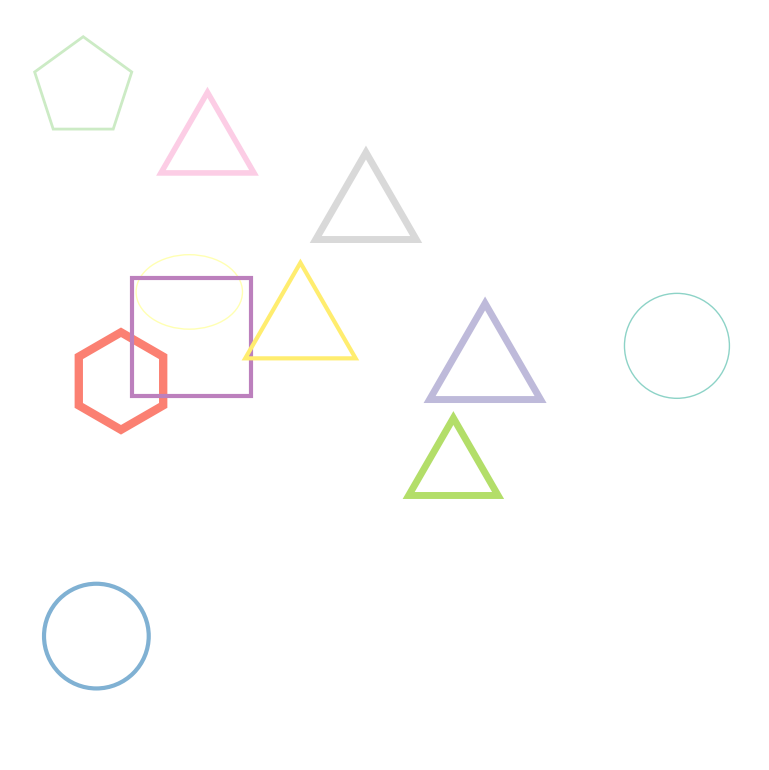[{"shape": "circle", "thickness": 0.5, "radius": 0.34, "center": [0.879, 0.551]}, {"shape": "oval", "thickness": 0.5, "radius": 0.35, "center": [0.246, 0.621]}, {"shape": "triangle", "thickness": 2.5, "radius": 0.42, "center": [0.63, 0.523]}, {"shape": "hexagon", "thickness": 3, "radius": 0.32, "center": [0.157, 0.505]}, {"shape": "circle", "thickness": 1.5, "radius": 0.34, "center": [0.125, 0.174]}, {"shape": "triangle", "thickness": 2.5, "radius": 0.34, "center": [0.589, 0.39]}, {"shape": "triangle", "thickness": 2, "radius": 0.35, "center": [0.269, 0.81]}, {"shape": "triangle", "thickness": 2.5, "radius": 0.38, "center": [0.475, 0.727]}, {"shape": "square", "thickness": 1.5, "radius": 0.39, "center": [0.249, 0.562]}, {"shape": "pentagon", "thickness": 1, "radius": 0.33, "center": [0.108, 0.886]}, {"shape": "triangle", "thickness": 1.5, "radius": 0.41, "center": [0.39, 0.576]}]